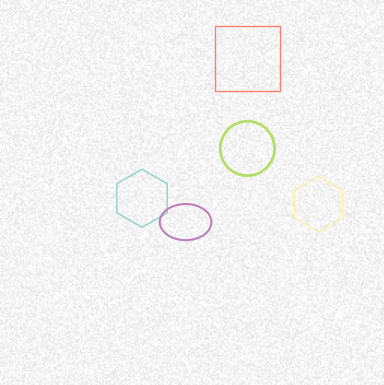[{"shape": "hexagon", "thickness": 1, "radius": 0.38, "center": [0.369, 0.485]}, {"shape": "square", "thickness": 1, "radius": 0.42, "center": [0.643, 0.848]}, {"shape": "circle", "thickness": 2, "radius": 0.35, "center": [0.643, 0.614]}, {"shape": "oval", "thickness": 1.5, "radius": 0.34, "center": [0.482, 0.423]}, {"shape": "hexagon", "thickness": 0.5, "radius": 0.36, "center": [0.827, 0.47]}]